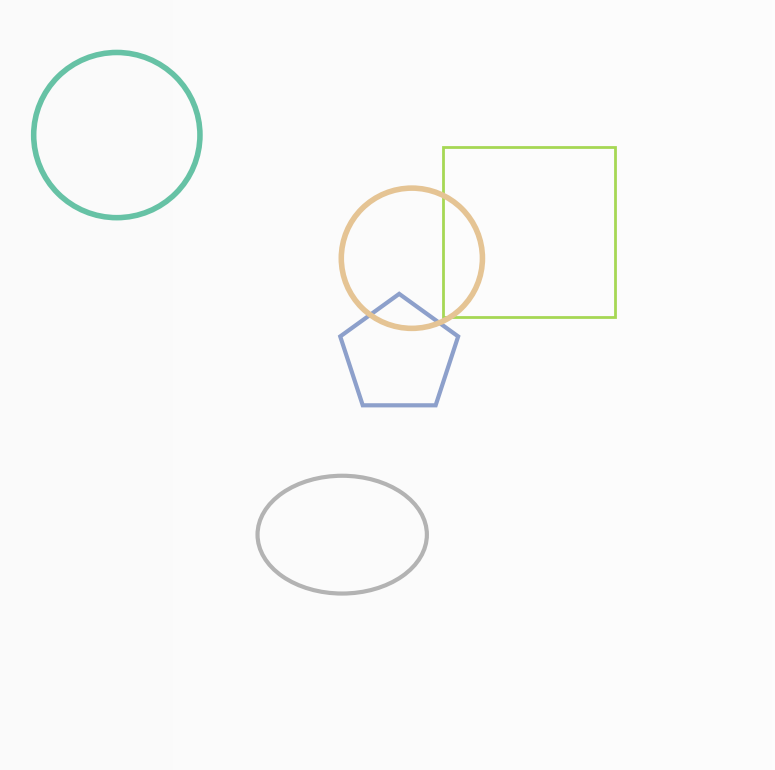[{"shape": "circle", "thickness": 2, "radius": 0.54, "center": [0.151, 0.825]}, {"shape": "pentagon", "thickness": 1.5, "radius": 0.4, "center": [0.515, 0.538]}, {"shape": "square", "thickness": 1, "radius": 0.55, "center": [0.683, 0.698]}, {"shape": "circle", "thickness": 2, "radius": 0.46, "center": [0.531, 0.665]}, {"shape": "oval", "thickness": 1.5, "radius": 0.55, "center": [0.442, 0.306]}]